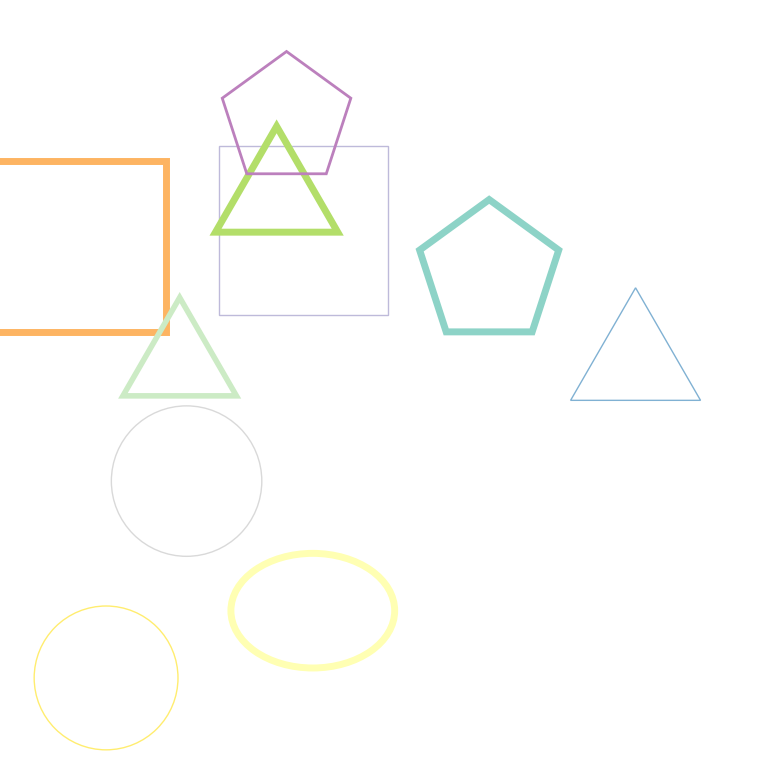[{"shape": "pentagon", "thickness": 2.5, "radius": 0.47, "center": [0.635, 0.646]}, {"shape": "oval", "thickness": 2.5, "radius": 0.53, "center": [0.406, 0.207]}, {"shape": "square", "thickness": 0.5, "radius": 0.55, "center": [0.394, 0.701]}, {"shape": "triangle", "thickness": 0.5, "radius": 0.49, "center": [0.825, 0.529]}, {"shape": "square", "thickness": 2.5, "radius": 0.56, "center": [0.104, 0.68]}, {"shape": "triangle", "thickness": 2.5, "radius": 0.46, "center": [0.359, 0.744]}, {"shape": "circle", "thickness": 0.5, "radius": 0.49, "center": [0.242, 0.375]}, {"shape": "pentagon", "thickness": 1, "radius": 0.44, "center": [0.372, 0.845]}, {"shape": "triangle", "thickness": 2, "radius": 0.43, "center": [0.233, 0.528]}, {"shape": "circle", "thickness": 0.5, "radius": 0.47, "center": [0.138, 0.12]}]